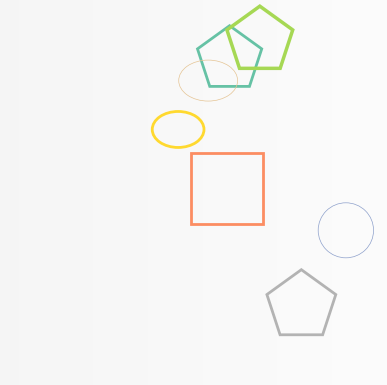[{"shape": "pentagon", "thickness": 2, "radius": 0.44, "center": [0.593, 0.846]}, {"shape": "square", "thickness": 2, "radius": 0.46, "center": [0.586, 0.511]}, {"shape": "circle", "thickness": 0.5, "radius": 0.36, "center": [0.893, 0.402]}, {"shape": "pentagon", "thickness": 2.5, "radius": 0.45, "center": [0.671, 0.895]}, {"shape": "oval", "thickness": 2, "radius": 0.33, "center": [0.46, 0.664]}, {"shape": "oval", "thickness": 0.5, "radius": 0.38, "center": [0.537, 0.791]}, {"shape": "pentagon", "thickness": 2, "radius": 0.47, "center": [0.778, 0.206]}]